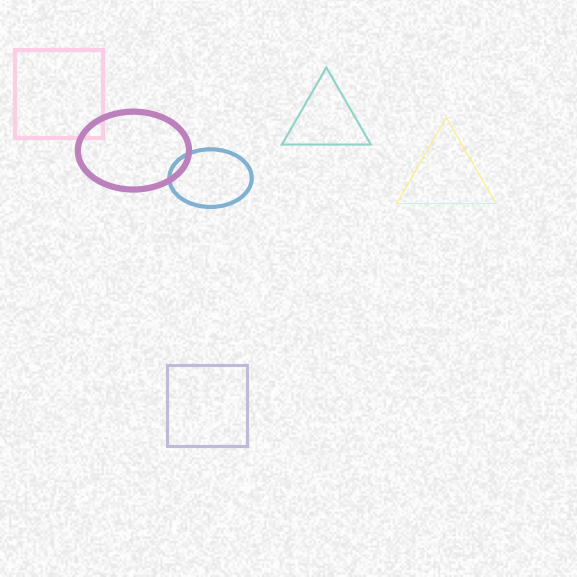[{"shape": "triangle", "thickness": 1, "radius": 0.44, "center": [0.565, 0.793]}, {"shape": "square", "thickness": 1.5, "radius": 0.35, "center": [0.358, 0.297]}, {"shape": "oval", "thickness": 2, "radius": 0.36, "center": [0.365, 0.691]}, {"shape": "square", "thickness": 2, "radius": 0.38, "center": [0.102, 0.837]}, {"shape": "oval", "thickness": 3, "radius": 0.48, "center": [0.231, 0.738]}, {"shape": "triangle", "thickness": 0.5, "radius": 0.5, "center": [0.773, 0.696]}]